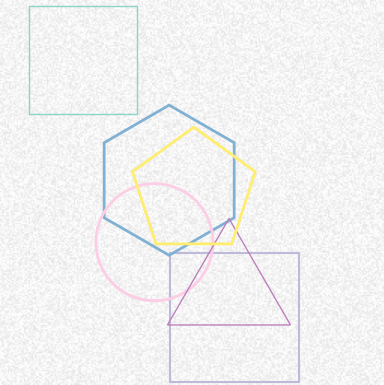[{"shape": "square", "thickness": 1, "radius": 0.7, "center": [0.216, 0.844]}, {"shape": "square", "thickness": 1.5, "radius": 0.84, "center": [0.61, 0.175]}, {"shape": "hexagon", "thickness": 2, "radius": 0.97, "center": [0.439, 0.532]}, {"shape": "circle", "thickness": 2, "radius": 0.76, "center": [0.401, 0.371]}, {"shape": "triangle", "thickness": 1, "radius": 0.92, "center": [0.595, 0.248]}, {"shape": "pentagon", "thickness": 2, "radius": 0.84, "center": [0.504, 0.502]}]